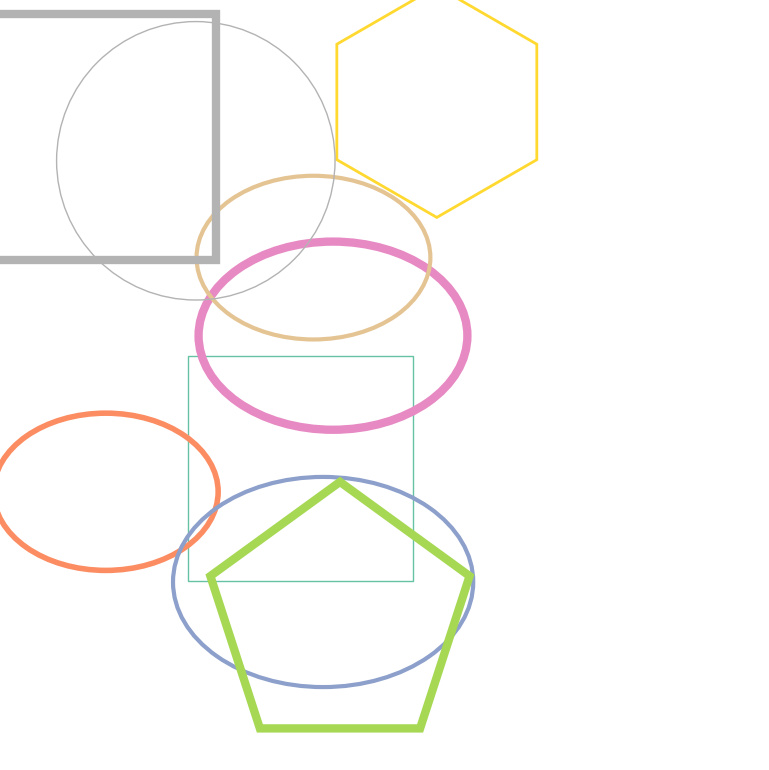[{"shape": "square", "thickness": 0.5, "radius": 0.73, "center": [0.39, 0.392]}, {"shape": "oval", "thickness": 2, "radius": 0.73, "center": [0.137, 0.361]}, {"shape": "oval", "thickness": 1.5, "radius": 0.97, "center": [0.42, 0.244]}, {"shape": "oval", "thickness": 3, "radius": 0.87, "center": [0.432, 0.564]}, {"shape": "pentagon", "thickness": 3, "radius": 0.88, "center": [0.442, 0.197]}, {"shape": "hexagon", "thickness": 1, "radius": 0.75, "center": [0.567, 0.868]}, {"shape": "oval", "thickness": 1.5, "radius": 0.76, "center": [0.407, 0.665]}, {"shape": "circle", "thickness": 0.5, "radius": 0.9, "center": [0.254, 0.791]}, {"shape": "square", "thickness": 3, "radius": 0.8, "center": [0.121, 0.822]}]